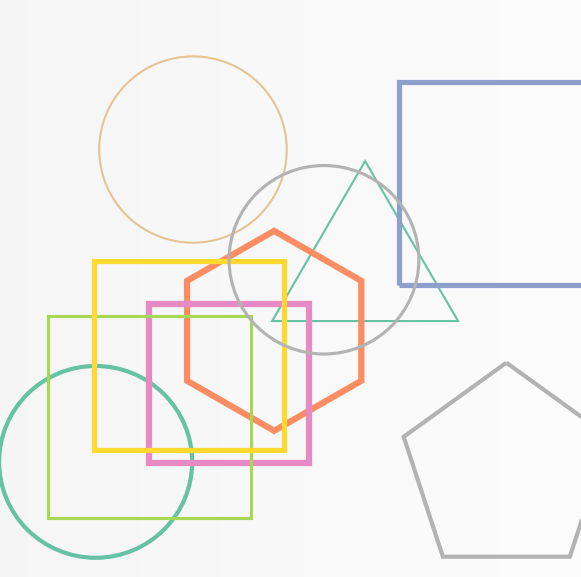[{"shape": "circle", "thickness": 2, "radius": 0.83, "center": [0.165, 0.199]}, {"shape": "triangle", "thickness": 1, "radius": 0.92, "center": [0.628, 0.536]}, {"shape": "hexagon", "thickness": 3, "radius": 0.87, "center": [0.472, 0.426]}, {"shape": "square", "thickness": 2.5, "radius": 0.88, "center": [0.862, 0.681]}, {"shape": "square", "thickness": 3, "radius": 0.69, "center": [0.394, 0.335]}, {"shape": "square", "thickness": 1.5, "radius": 0.87, "center": [0.258, 0.276]}, {"shape": "square", "thickness": 2.5, "radius": 0.82, "center": [0.326, 0.383]}, {"shape": "circle", "thickness": 1, "radius": 0.81, "center": [0.332, 0.74]}, {"shape": "pentagon", "thickness": 2, "radius": 0.93, "center": [0.871, 0.185]}, {"shape": "circle", "thickness": 1.5, "radius": 0.82, "center": [0.557, 0.549]}]